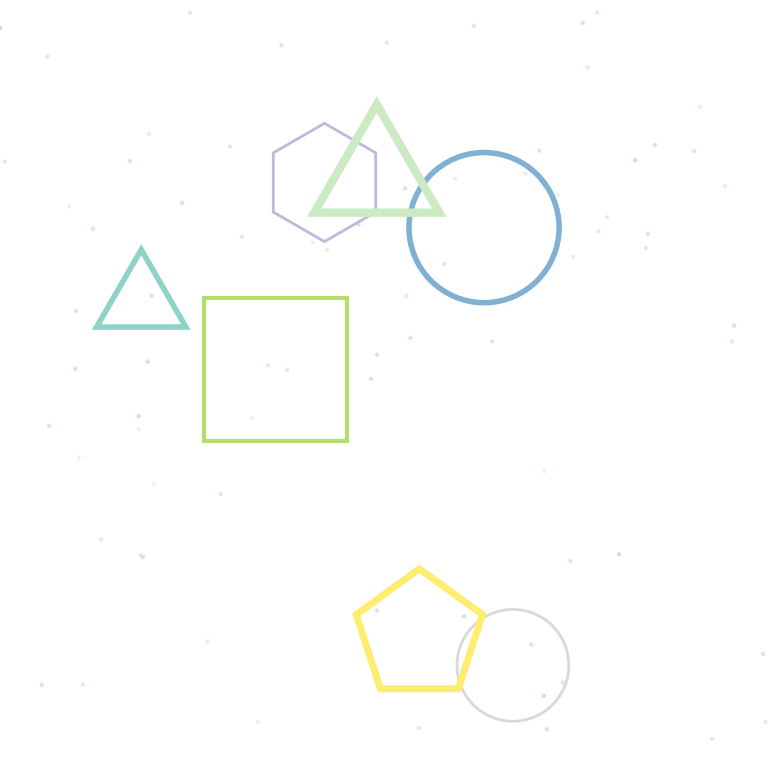[{"shape": "triangle", "thickness": 2, "radius": 0.33, "center": [0.183, 0.609]}, {"shape": "hexagon", "thickness": 1, "radius": 0.38, "center": [0.421, 0.763]}, {"shape": "circle", "thickness": 2, "radius": 0.49, "center": [0.629, 0.704]}, {"shape": "square", "thickness": 1.5, "radius": 0.47, "center": [0.357, 0.52]}, {"shape": "circle", "thickness": 1, "radius": 0.36, "center": [0.666, 0.136]}, {"shape": "triangle", "thickness": 3, "radius": 0.47, "center": [0.489, 0.771]}, {"shape": "pentagon", "thickness": 2.5, "radius": 0.43, "center": [0.545, 0.175]}]